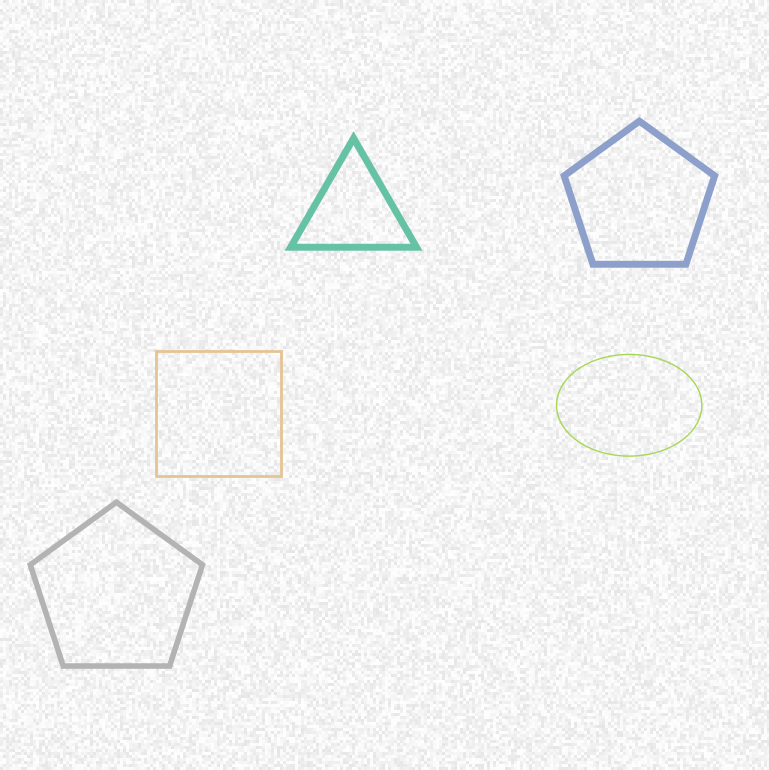[{"shape": "triangle", "thickness": 2.5, "radius": 0.47, "center": [0.459, 0.726]}, {"shape": "pentagon", "thickness": 2.5, "radius": 0.51, "center": [0.83, 0.74]}, {"shape": "oval", "thickness": 0.5, "radius": 0.47, "center": [0.817, 0.474]}, {"shape": "square", "thickness": 1, "radius": 0.4, "center": [0.284, 0.463]}, {"shape": "pentagon", "thickness": 2, "radius": 0.59, "center": [0.151, 0.23]}]